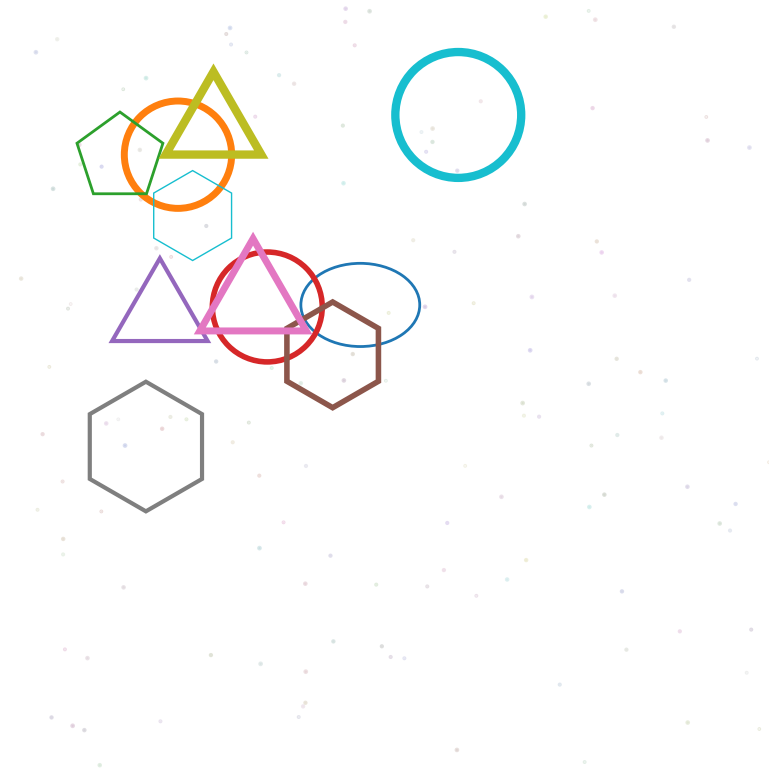[{"shape": "oval", "thickness": 1, "radius": 0.39, "center": [0.468, 0.604]}, {"shape": "circle", "thickness": 2.5, "radius": 0.35, "center": [0.231, 0.799]}, {"shape": "pentagon", "thickness": 1, "radius": 0.29, "center": [0.156, 0.796]}, {"shape": "circle", "thickness": 2, "radius": 0.36, "center": [0.347, 0.601]}, {"shape": "triangle", "thickness": 1.5, "radius": 0.36, "center": [0.208, 0.593]}, {"shape": "hexagon", "thickness": 2, "radius": 0.34, "center": [0.432, 0.539]}, {"shape": "triangle", "thickness": 2.5, "radius": 0.4, "center": [0.329, 0.61]}, {"shape": "hexagon", "thickness": 1.5, "radius": 0.42, "center": [0.189, 0.42]}, {"shape": "triangle", "thickness": 3, "radius": 0.36, "center": [0.277, 0.835]}, {"shape": "circle", "thickness": 3, "radius": 0.41, "center": [0.595, 0.851]}, {"shape": "hexagon", "thickness": 0.5, "radius": 0.29, "center": [0.25, 0.72]}]